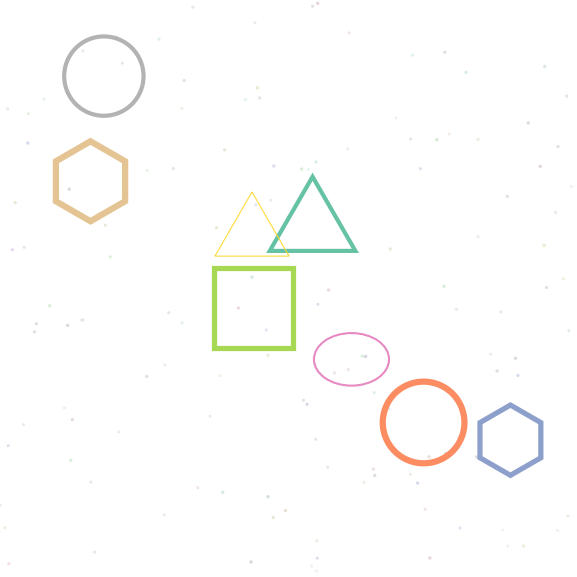[{"shape": "triangle", "thickness": 2, "radius": 0.43, "center": [0.541, 0.607]}, {"shape": "circle", "thickness": 3, "radius": 0.35, "center": [0.733, 0.268]}, {"shape": "hexagon", "thickness": 2.5, "radius": 0.3, "center": [0.884, 0.237]}, {"shape": "oval", "thickness": 1, "radius": 0.33, "center": [0.609, 0.377]}, {"shape": "square", "thickness": 2.5, "radius": 0.35, "center": [0.439, 0.466]}, {"shape": "triangle", "thickness": 0.5, "radius": 0.37, "center": [0.436, 0.593]}, {"shape": "hexagon", "thickness": 3, "radius": 0.35, "center": [0.157, 0.685]}, {"shape": "circle", "thickness": 2, "radius": 0.34, "center": [0.18, 0.867]}]